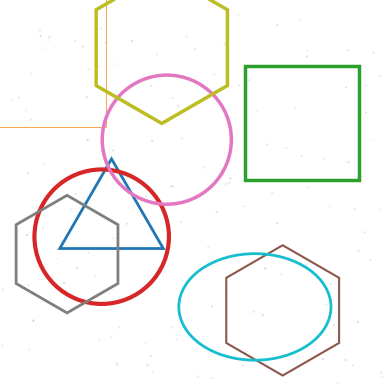[{"shape": "triangle", "thickness": 2, "radius": 0.78, "center": [0.29, 0.432]}, {"shape": "square", "thickness": 0.5, "radius": 0.84, "center": [0.106, 0.838]}, {"shape": "square", "thickness": 2.5, "radius": 0.74, "center": [0.784, 0.68]}, {"shape": "circle", "thickness": 3, "radius": 0.87, "center": [0.264, 0.385]}, {"shape": "hexagon", "thickness": 1.5, "radius": 0.85, "center": [0.734, 0.194]}, {"shape": "circle", "thickness": 2.5, "radius": 0.84, "center": [0.433, 0.637]}, {"shape": "hexagon", "thickness": 2, "radius": 0.76, "center": [0.174, 0.34]}, {"shape": "hexagon", "thickness": 2.5, "radius": 0.98, "center": [0.42, 0.876]}, {"shape": "oval", "thickness": 2, "radius": 0.99, "center": [0.662, 0.203]}]